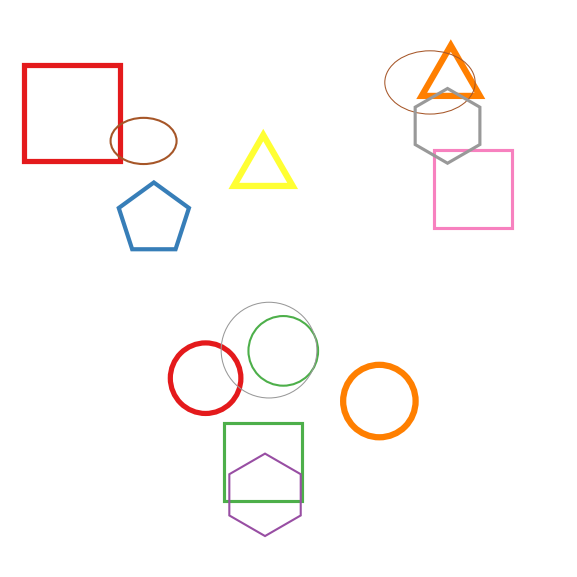[{"shape": "circle", "thickness": 2.5, "radius": 0.31, "center": [0.356, 0.344]}, {"shape": "square", "thickness": 2.5, "radius": 0.41, "center": [0.125, 0.803]}, {"shape": "pentagon", "thickness": 2, "radius": 0.32, "center": [0.266, 0.619]}, {"shape": "circle", "thickness": 1, "radius": 0.3, "center": [0.491, 0.392]}, {"shape": "square", "thickness": 1.5, "radius": 0.34, "center": [0.456, 0.199]}, {"shape": "hexagon", "thickness": 1, "radius": 0.36, "center": [0.459, 0.142]}, {"shape": "circle", "thickness": 3, "radius": 0.31, "center": [0.657, 0.305]}, {"shape": "triangle", "thickness": 3, "radius": 0.29, "center": [0.781, 0.862]}, {"shape": "triangle", "thickness": 3, "radius": 0.29, "center": [0.456, 0.707]}, {"shape": "oval", "thickness": 1, "radius": 0.29, "center": [0.249, 0.755]}, {"shape": "oval", "thickness": 0.5, "radius": 0.39, "center": [0.745, 0.856]}, {"shape": "square", "thickness": 1.5, "radius": 0.34, "center": [0.819, 0.672]}, {"shape": "circle", "thickness": 0.5, "radius": 0.41, "center": [0.466, 0.393]}, {"shape": "hexagon", "thickness": 1.5, "radius": 0.32, "center": [0.775, 0.781]}]